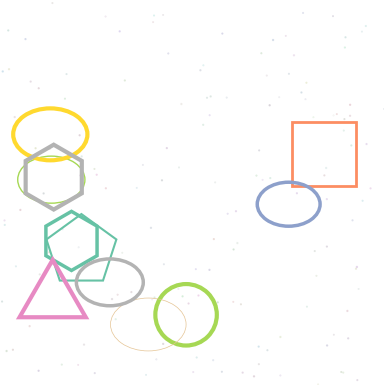[{"shape": "hexagon", "thickness": 2.5, "radius": 0.38, "center": [0.186, 0.374]}, {"shape": "pentagon", "thickness": 1.5, "radius": 0.48, "center": [0.211, 0.349]}, {"shape": "square", "thickness": 2, "radius": 0.42, "center": [0.842, 0.6]}, {"shape": "oval", "thickness": 2.5, "radius": 0.41, "center": [0.75, 0.47]}, {"shape": "triangle", "thickness": 3, "radius": 0.5, "center": [0.137, 0.226]}, {"shape": "oval", "thickness": 1, "radius": 0.44, "center": [0.133, 0.533]}, {"shape": "circle", "thickness": 3, "radius": 0.4, "center": [0.483, 0.182]}, {"shape": "oval", "thickness": 3, "radius": 0.48, "center": [0.131, 0.651]}, {"shape": "oval", "thickness": 0.5, "radius": 0.49, "center": [0.385, 0.157]}, {"shape": "oval", "thickness": 2.5, "radius": 0.43, "center": [0.285, 0.267]}, {"shape": "hexagon", "thickness": 3, "radius": 0.42, "center": [0.14, 0.54]}]